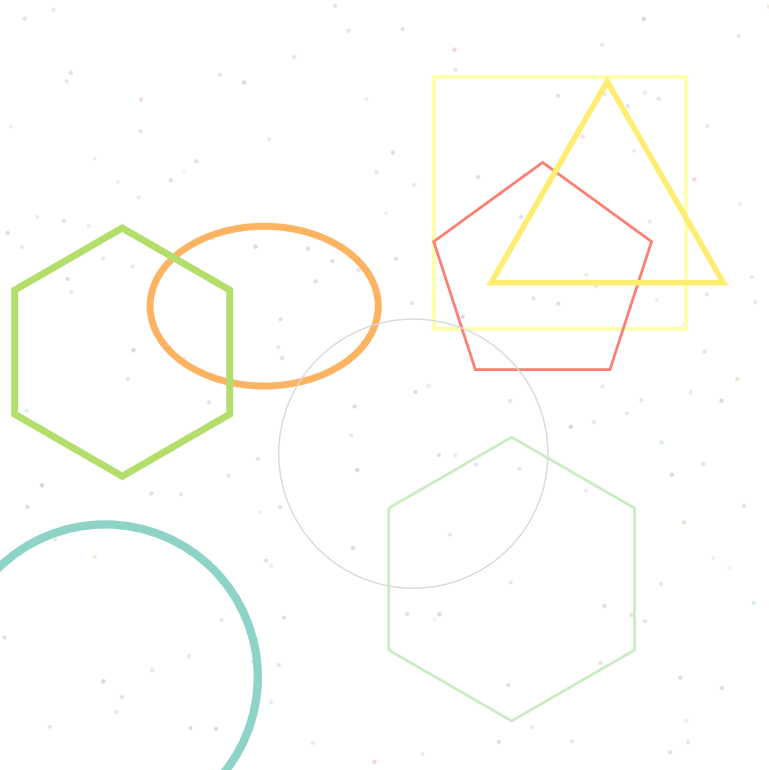[{"shape": "circle", "thickness": 3, "radius": 0.99, "center": [0.137, 0.121]}, {"shape": "square", "thickness": 1.5, "radius": 0.82, "center": [0.727, 0.736]}, {"shape": "pentagon", "thickness": 1, "radius": 0.74, "center": [0.705, 0.64]}, {"shape": "oval", "thickness": 2.5, "radius": 0.74, "center": [0.343, 0.602]}, {"shape": "hexagon", "thickness": 2.5, "radius": 0.81, "center": [0.159, 0.543]}, {"shape": "circle", "thickness": 0.5, "radius": 0.87, "center": [0.537, 0.411]}, {"shape": "hexagon", "thickness": 1, "radius": 0.92, "center": [0.664, 0.248]}, {"shape": "triangle", "thickness": 2, "radius": 0.87, "center": [0.789, 0.72]}]